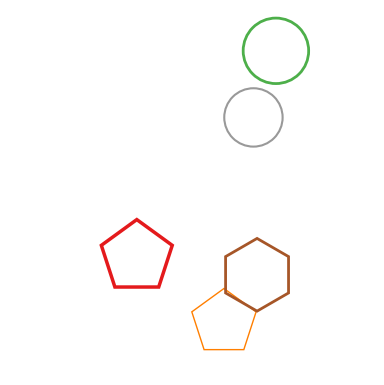[{"shape": "pentagon", "thickness": 2.5, "radius": 0.48, "center": [0.355, 0.333]}, {"shape": "circle", "thickness": 2, "radius": 0.43, "center": [0.717, 0.868]}, {"shape": "pentagon", "thickness": 1, "radius": 0.44, "center": [0.582, 0.163]}, {"shape": "hexagon", "thickness": 2, "radius": 0.47, "center": [0.668, 0.286]}, {"shape": "circle", "thickness": 1.5, "radius": 0.38, "center": [0.658, 0.695]}]